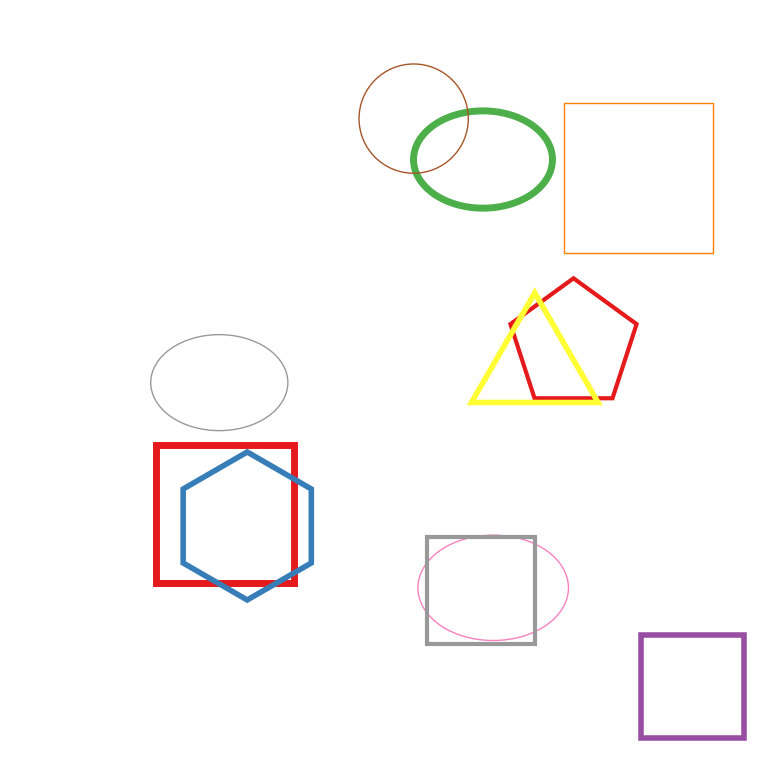[{"shape": "pentagon", "thickness": 1.5, "radius": 0.43, "center": [0.745, 0.552]}, {"shape": "square", "thickness": 2.5, "radius": 0.45, "center": [0.292, 0.332]}, {"shape": "hexagon", "thickness": 2, "radius": 0.48, "center": [0.321, 0.317]}, {"shape": "oval", "thickness": 2.5, "radius": 0.45, "center": [0.627, 0.793]}, {"shape": "square", "thickness": 2, "radius": 0.33, "center": [0.899, 0.108]}, {"shape": "square", "thickness": 0.5, "radius": 0.48, "center": [0.829, 0.769]}, {"shape": "triangle", "thickness": 2, "radius": 0.47, "center": [0.695, 0.525]}, {"shape": "circle", "thickness": 0.5, "radius": 0.35, "center": [0.537, 0.846]}, {"shape": "oval", "thickness": 0.5, "radius": 0.49, "center": [0.641, 0.237]}, {"shape": "oval", "thickness": 0.5, "radius": 0.45, "center": [0.285, 0.503]}, {"shape": "square", "thickness": 1.5, "radius": 0.35, "center": [0.625, 0.233]}]